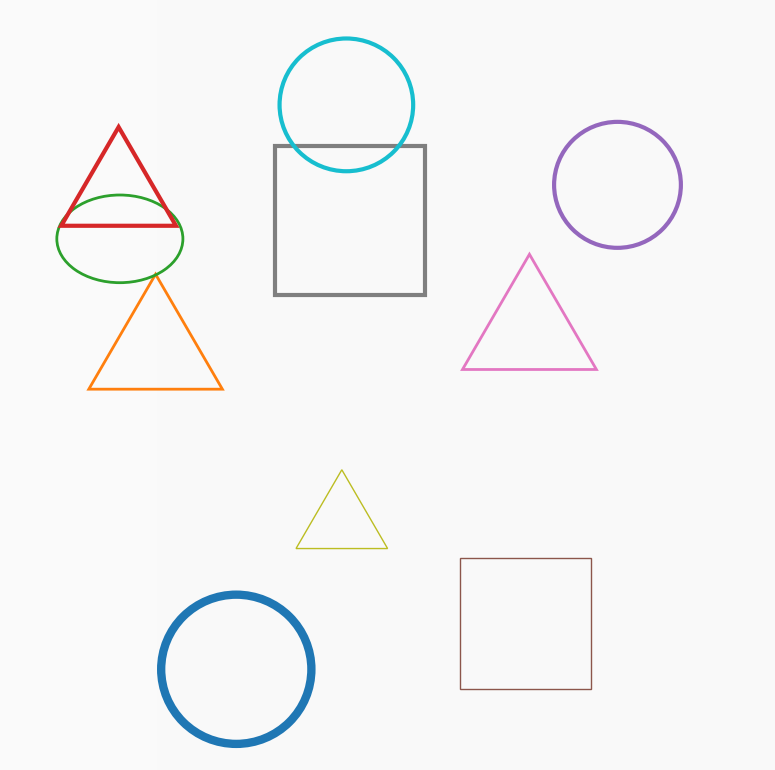[{"shape": "circle", "thickness": 3, "radius": 0.48, "center": [0.305, 0.131]}, {"shape": "triangle", "thickness": 1, "radius": 0.5, "center": [0.201, 0.544]}, {"shape": "oval", "thickness": 1, "radius": 0.41, "center": [0.155, 0.69]}, {"shape": "triangle", "thickness": 1.5, "radius": 0.43, "center": [0.153, 0.75]}, {"shape": "circle", "thickness": 1.5, "radius": 0.41, "center": [0.797, 0.76]}, {"shape": "square", "thickness": 0.5, "radius": 0.42, "center": [0.678, 0.19]}, {"shape": "triangle", "thickness": 1, "radius": 0.5, "center": [0.683, 0.57]}, {"shape": "square", "thickness": 1.5, "radius": 0.48, "center": [0.452, 0.714]}, {"shape": "triangle", "thickness": 0.5, "radius": 0.34, "center": [0.441, 0.322]}, {"shape": "circle", "thickness": 1.5, "radius": 0.43, "center": [0.447, 0.864]}]